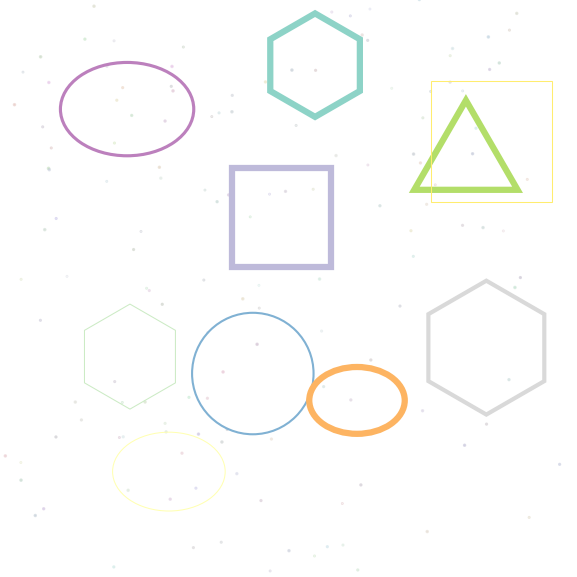[{"shape": "hexagon", "thickness": 3, "radius": 0.45, "center": [0.546, 0.886]}, {"shape": "oval", "thickness": 0.5, "radius": 0.49, "center": [0.292, 0.183]}, {"shape": "square", "thickness": 3, "radius": 0.43, "center": [0.487, 0.623]}, {"shape": "circle", "thickness": 1, "radius": 0.53, "center": [0.438, 0.352]}, {"shape": "oval", "thickness": 3, "radius": 0.41, "center": [0.618, 0.306]}, {"shape": "triangle", "thickness": 3, "radius": 0.52, "center": [0.807, 0.722]}, {"shape": "hexagon", "thickness": 2, "radius": 0.58, "center": [0.842, 0.397]}, {"shape": "oval", "thickness": 1.5, "radius": 0.58, "center": [0.22, 0.81]}, {"shape": "hexagon", "thickness": 0.5, "radius": 0.45, "center": [0.225, 0.382]}, {"shape": "square", "thickness": 0.5, "radius": 0.52, "center": [0.851, 0.755]}]